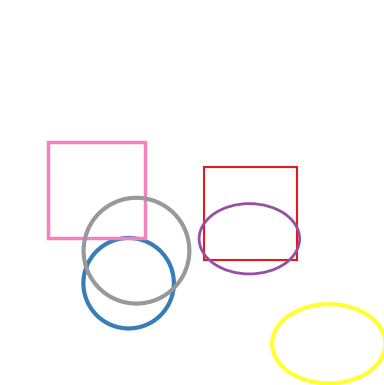[{"shape": "square", "thickness": 1.5, "radius": 0.6, "center": [0.651, 0.446]}, {"shape": "circle", "thickness": 3, "radius": 0.59, "center": [0.334, 0.264]}, {"shape": "oval", "thickness": 2, "radius": 0.65, "center": [0.648, 0.38]}, {"shape": "oval", "thickness": 3, "radius": 0.74, "center": [0.854, 0.107]}, {"shape": "square", "thickness": 2.5, "radius": 0.63, "center": [0.25, 0.507]}, {"shape": "circle", "thickness": 3, "radius": 0.69, "center": [0.354, 0.349]}]